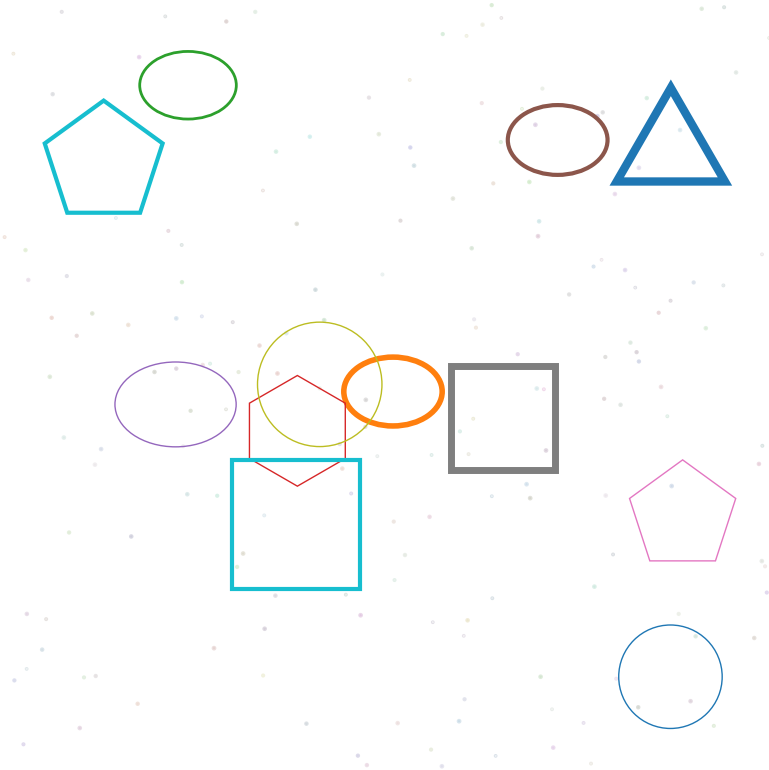[{"shape": "circle", "thickness": 0.5, "radius": 0.34, "center": [0.871, 0.121]}, {"shape": "triangle", "thickness": 3, "radius": 0.41, "center": [0.871, 0.805]}, {"shape": "oval", "thickness": 2, "radius": 0.32, "center": [0.51, 0.492]}, {"shape": "oval", "thickness": 1, "radius": 0.31, "center": [0.244, 0.889]}, {"shape": "hexagon", "thickness": 0.5, "radius": 0.36, "center": [0.386, 0.44]}, {"shape": "oval", "thickness": 0.5, "radius": 0.39, "center": [0.228, 0.475]}, {"shape": "oval", "thickness": 1.5, "radius": 0.32, "center": [0.724, 0.818]}, {"shape": "pentagon", "thickness": 0.5, "radius": 0.36, "center": [0.887, 0.33]}, {"shape": "square", "thickness": 2.5, "radius": 0.34, "center": [0.653, 0.458]}, {"shape": "circle", "thickness": 0.5, "radius": 0.4, "center": [0.415, 0.501]}, {"shape": "pentagon", "thickness": 1.5, "radius": 0.4, "center": [0.135, 0.789]}, {"shape": "square", "thickness": 1.5, "radius": 0.42, "center": [0.384, 0.318]}]